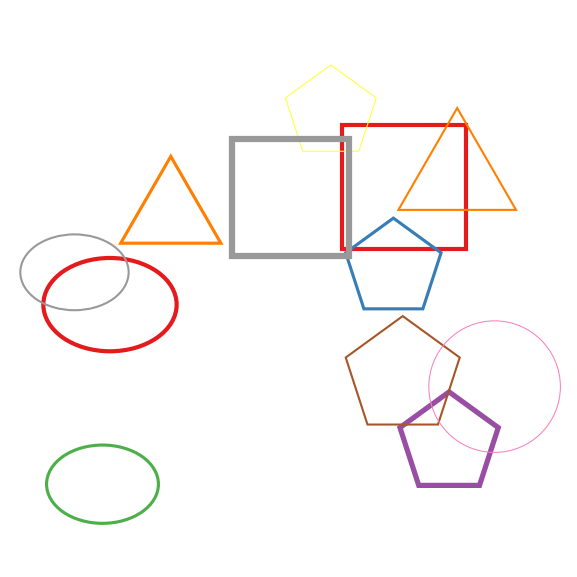[{"shape": "square", "thickness": 2, "radius": 0.53, "center": [0.699, 0.676]}, {"shape": "oval", "thickness": 2, "radius": 0.58, "center": [0.19, 0.472]}, {"shape": "pentagon", "thickness": 1.5, "radius": 0.43, "center": [0.681, 0.535]}, {"shape": "oval", "thickness": 1.5, "radius": 0.48, "center": [0.177, 0.161]}, {"shape": "pentagon", "thickness": 2.5, "radius": 0.45, "center": [0.778, 0.231]}, {"shape": "triangle", "thickness": 1.5, "radius": 0.5, "center": [0.296, 0.628]}, {"shape": "triangle", "thickness": 1, "radius": 0.59, "center": [0.792, 0.694]}, {"shape": "pentagon", "thickness": 0.5, "radius": 0.41, "center": [0.573, 0.804]}, {"shape": "pentagon", "thickness": 1, "radius": 0.52, "center": [0.697, 0.348]}, {"shape": "circle", "thickness": 0.5, "radius": 0.57, "center": [0.856, 0.33]}, {"shape": "square", "thickness": 3, "radius": 0.51, "center": [0.503, 0.657]}, {"shape": "oval", "thickness": 1, "radius": 0.47, "center": [0.129, 0.528]}]